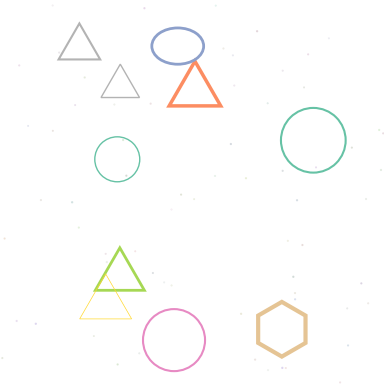[{"shape": "circle", "thickness": 1, "radius": 0.29, "center": [0.305, 0.586]}, {"shape": "circle", "thickness": 1.5, "radius": 0.42, "center": [0.814, 0.636]}, {"shape": "triangle", "thickness": 2.5, "radius": 0.39, "center": [0.506, 0.764]}, {"shape": "oval", "thickness": 2, "radius": 0.34, "center": [0.462, 0.88]}, {"shape": "circle", "thickness": 1.5, "radius": 0.4, "center": [0.452, 0.117]}, {"shape": "triangle", "thickness": 2, "radius": 0.37, "center": [0.311, 0.283]}, {"shape": "triangle", "thickness": 0.5, "radius": 0.39, "center": [0.274, 0.211]}, {"shape": "hexagon", "thickness": 3, "radius": 0.36, "center": [0.732, 0.145]}, {"shape": "triangle", "thickness": 1.5, "radius": 0.31, "center": [0.206, 0.877]}, {"shape": "triangle", "thickness": 1, "radius": 0.29, "center": [0.312, 0.776]}]